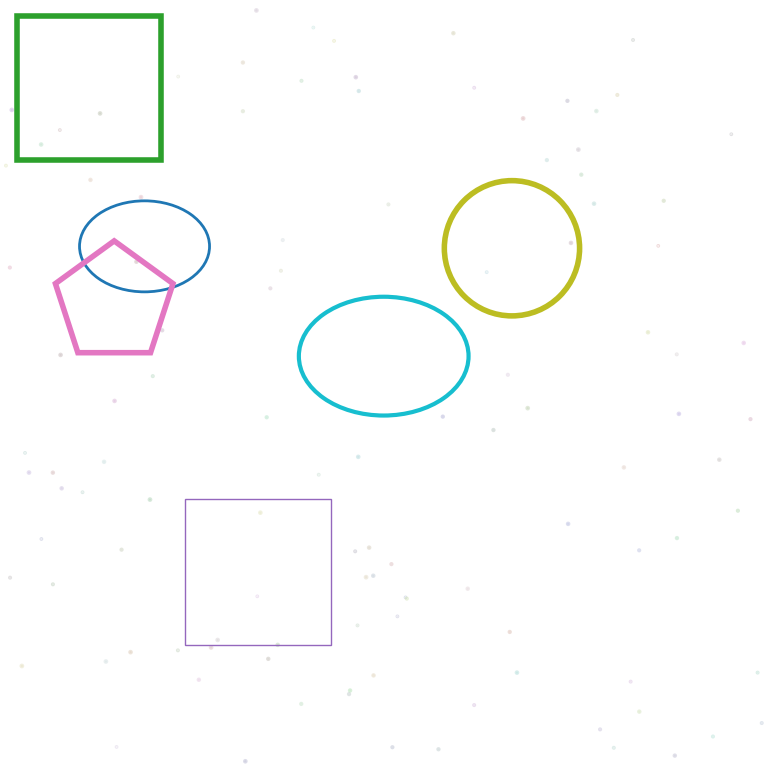[{"shape": "oval", "thickness": 1, "radius": 0.42, "center": [0.188, 0.68]}, {"shape": "square", "thickness": 2, "radius": 0.47, "center": [0.116, 0.886]}, {"shape": "square", "thickness": 0.5, "radius": 0.47, "center": [0.335, 0.257]}, {"shape": "pentagon", "thickness": 2, "radius": 0.4, "center": [0.148, 0.607]}, {"shape": "circle", "thickness": 2, "radius": 0.44, "center": [0.665, 0.678]}, {"shape": "oval", "thickness": 1.5, "radius": 0.55, "center": [0.498, 0.537]}]